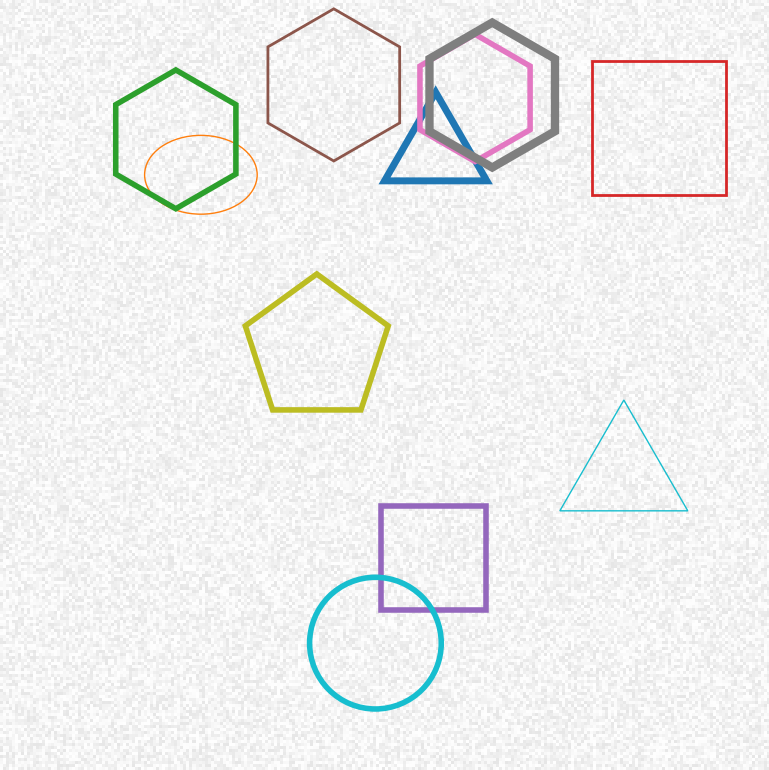[{"shape": "triangle", "thickness": 2.5, "radius": 0.38, "center": [0.566, 0.803]}, {"shape": "oval", "thickness": 0.5, "radius": 0.37, "center": [0.261, 0.773]}, {"shape": "hexagon", "thickness": 2, "radius": 0.45, "center": [0.228, 0.819]}, {"shape": "square", "thickness": 1, "radius": 0.43, "center": [0.856, 0.833]}, {"shape": "square", "thickness": 2, "radius": 0.34, "center": [0.563, 0.275]}, {"shape": "hexagon", "thickness": 1, "radius": 0.49, "center": [0.434, 0.89]}, {"shape": "hexagon", "thickness": 2, "radius": 0.41, "center": [0.617, 0.873]}, {"shape": "hexagon", "thickness": 3, "radius": 0.47, "center": [0.639, 0.877]}, {"shape": "pentagon", "thickness": 2, "radius": 0.49, "center": [0.411, 0.547]}, {"shape": "triangle", "thickness": 0.5, "radius": 0.48, "center": [0.81, 0.385]}, {"shape": "circle", "thickness": 2, "radius": 0.43, "center": [0.488, 0.165]}]